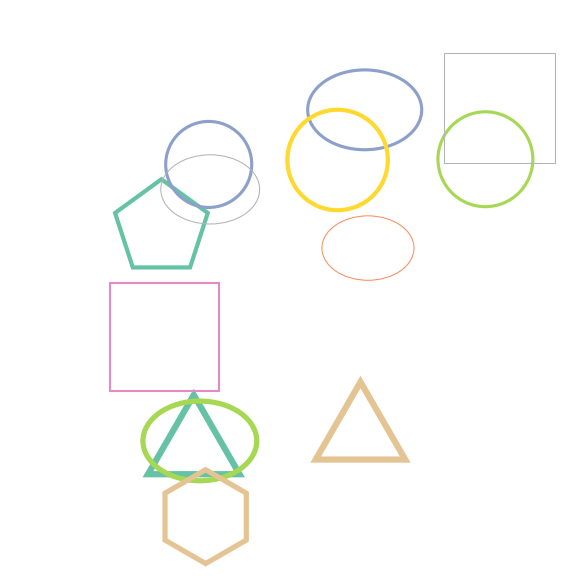[{"shape": "pentagon", "thickness": 2, "radius": 0.42, "center": [0.28, 0.604]}, {"shape": "triangle", "thickness": 3, "radius": 0.46, "center": [0.336, 0.224]}, {"shape": "oval", "thickness": 0.5, "radius": 0.4, "center": [0.637, 0.57]}, {"shape": "circle", "thickness": 1.5, "radius": 0.37, "center": [0.361, 0.714]}, {"shape": "oval", "thickness": 1.5, "radius": 0.49, "center": [0.632, 0.809]}, {"shape": "square", "thickness": 1, "radius": 0.47, "center": [0.285, 0.416]}, {"shape": "oval", "thickness": 2.5, "radius": 0.49, "center": [0.346, 0.236]}, {"shape": "circle", "thickness": 1.5, "radius": 0.41, "center": [0.841, 0.723]}, {"shape": "circle", "thickness": 2, "radius": 0.43, "center": [0.585, 0.722]}, {"shape": "triangle", "thickness": 3, "radius": 0.45, "center": [0.624, 0.248]}, {"shape": "hexagon", "thickness": 2.5, "radius": 0.41, "center": [0.356, 0.105]}, {"shape": "oval", "thickness": 0.5, "radius": 0.43, "center": [0.364, 0.671]}, {"shape": "square", "thickness": 0.5, "radius": 0.48, "center": [0.865, 0.812]}]